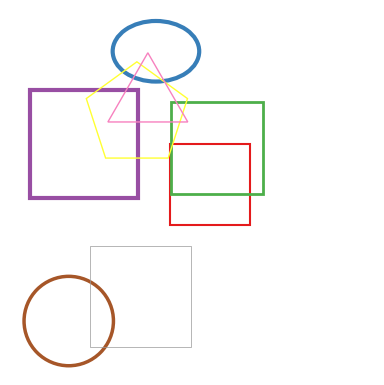[{"shape": "square", "thickness": 1.5, "radius": 0.52, "center": [0.545, 0.521]}, {"shape": "oval", "thickness": 3, "radius": 0.56, "center": [0.405, 0.867]}, {"shape": "square", "thickness": 2, "radius": 0.6, "center": [0.564, 0.615]}, {"shape": "square", "thickness": 3, "radius": 0.7, "center": [0.218, 0.625]}, {"shape": "pentagon", "thickness": 1, "radius": 0.69, "center": [0.356, 0.701]}, {"shape": "circle", "thickness": 2.5, "radius": 0.58, "center": [0.179, 0.166]}, {"shape": "triangle", "thickness": 1, "radius": 0.6, "center": [0.384, 0.743]}, {"shape": "square", "thickness": 0.5, "radius": 0.66, "center": [0.365, 0.23]}]